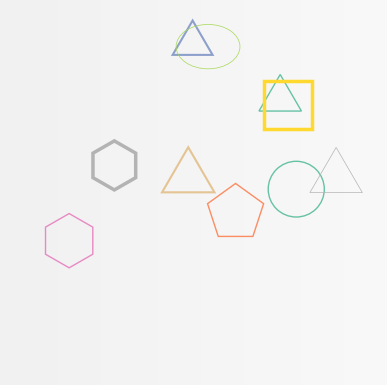[{"shape": "triangle", "thickness": 1, "radius": 0.32, "center": [0.723, 0.743]}, {"shape": "circle", "thickness": 1, "radius": 0.36, "center": [0.765, 0.509]}, {"shape": "pentagon", "thickness": 1, "radius": 0.38, "center": [0.608, 0.447]}, {"shape": "triangle", "thickness": 1.5, "radius": 0.3, "center": [0.497, 0.887]}, {"shape": "hexagon", "thickness": 1, "radius": 0.35, "center": [0.178, 0.375]}, {"shape": "oval", "thickness": 0.5, "radius": 0.41, "center": [0.537, 0.879]}, {"shape": "square", "thickness": 2.5, "radius": 0.31, "center": [0.743, 0.728]}, {"shape": "triangle", "thickness": 1.5, "radius": 0.39, "center": [0.486, 0.539]}, {"shape": "hexagon", "thickness": 2.5, "radius": 0.32, "center": [0.295, 0.57]}, {"shape": "triangle", "thickness": 0.5, "radius": 0.39, "center": [0.867, 0.539]}]